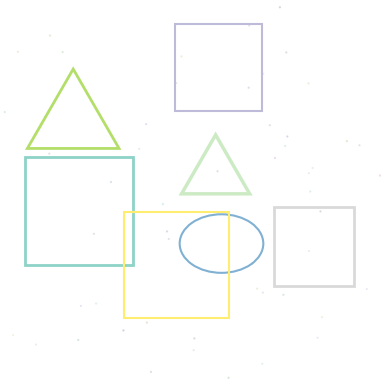[{"shape": "square", "thickness": 2, "radius": 0.7, "center": [0.206, 0.452]}, {"shape": "square", "thickness": 1.5, "radius": 0.56, "center": [0.568, 0.825]}, {"shape": "oval", "thickness": 1.5, "radius": 0.54, "center": [0.575, 0.367]}, {"shape": "triangle", "thickness": 2, "radius": 0.69, "center": [0.19, 0.683]}, {"shape": "square", "thickness": 2, "radius": 0.52, "center": [0.815, 0.36]}, {"shape": "triangle", "thickness": 2.5, "radius": 0.51, "center": [0.56, 0.548]}, {"shape": "square", "thickness": 1.5, "radius": 0.69, "center": [0.458, 0.311]}]